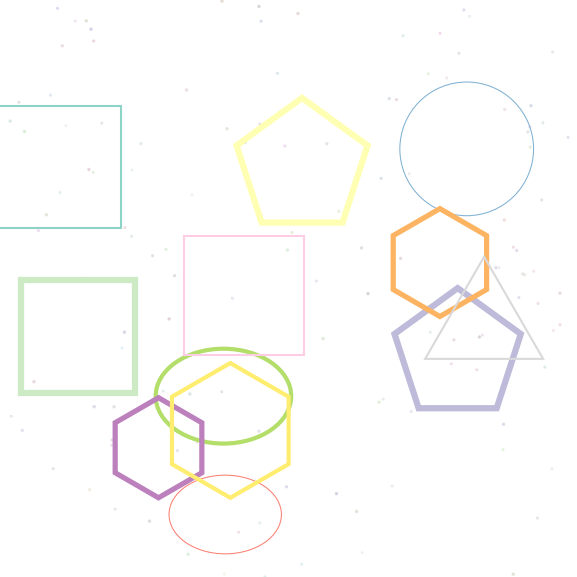[{"shape": "square", "thickness": 1, "radius": 0.53, "center": [0.103, 0.71]}, {"shape": "pentagon", "thickness": 3, "radius": 0.6, "center": [0.523, 0.71]}, {"shape": "pentagon", "thickness": 3, "radius": 0.57, "center": [0.792, 0.385]}, {"shape": "oval", "thickness": 0.5, "radius": 0.49, "center": [0.39, 0.108]}, {"shape": "circle", "thickness": 0.5, "radius": 0.58, "center": [0.808, 0.741]}, {"shape": "hexagon", "thickness": 2.5, "radius": 0.47, "center": [0.762, 0.544]}, {"shape": "oval", "thickness": 2, "radius": 0.59, "center": [0.387, 0.313]}, {"shape": "square", "thickness": 1, "radius": 0.52, "center": [0.423, 0.488]}, {"shape": "triangle", "thickness": 1, "radius": 0.59, "center": [0.838, 0.437]}, {"shape": "hexagon", "thickness": 2.5, "radius": 0.43, "center": [0.274, 0.224]}, {"shape": "square", "thickness": 3, "radius": 0.49, "center": [0.135, 0.416]}, {"shape": "hexagon", "thickness": 2, "radius": 0.58, "center": [0.399, 0.254]}]